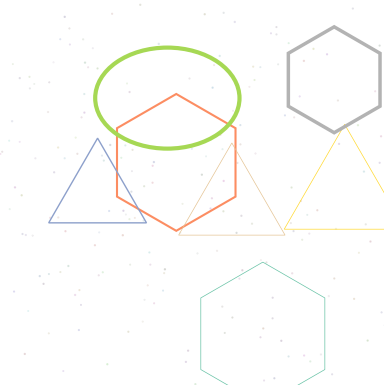[{"shape": "hexagon", "thickness": 0.5, "radius": 0.93, "center": [0.683, 0.133]}, {"shape": "hexagon", "thickness": 1.5, "radius": 0.89, "center": [0.458, 0.578]}, {"shape": "triangle", "thickness": 1, "radius": 0.73, "center": [0.253, 0.494]}, {"shape": "oval", "thickness": 3, "radius": 0.94, "center": [0.435, 0.745]}, {"shape": "triangle", "thickness": 0.5, "radius": 0.91, "center": [0.895, 0.495]}, {"shape": "triangle", "thickness": 0.5, "radius": 0.8, "center": [0.602, 0.469]}, {"shape": "hexagon", "thickness": 2.5, "radius": 0.69, "center": [0.868, 0.793]}]